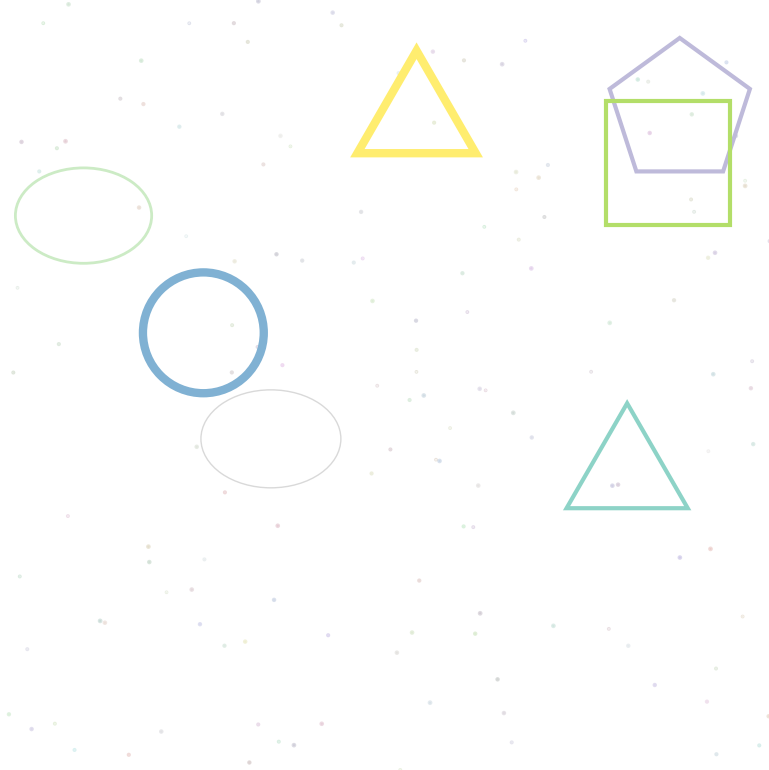[{"shape": "triangle", "thickness": 1.5, "radius": 0.45, "center": [0.814, 0.385]}, {"shape": "pentagon", "thickness": 1.5, "radius": 0.48, "center": [0.883, 0.855]}, {"shape": "circle", "thickness": 3, "radius": 0.39, "center": [0.264, 0.568]}, {"shape": "square", "thickness": 1.5, "radius": 0.4, "center": [0.867, 0.788]}, {"shape": "oval", "thickness": 0.5, "radius": 0.45, "center": [0.352, 0.43]}, {"shape": "oval", "thickness": 1, "radius": 0.44, "center": [0.108, 0.72]}, {"shape": "triangle", "thickness": 3, "radius": 0.44, "center": [0.541, 0.845]}]